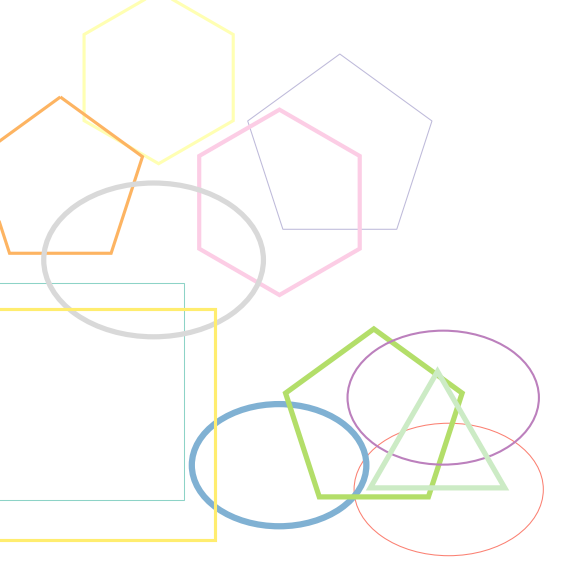[{"shape": "square", "thickness": 0.5, "radius": 0.94, "center": [0.131, 0.322]}, {"shape": "hexagon", "thickness": 1.5, "radius": 0.75, "center": [0.275, 0.865]}, {"shape": "pentagon", "thickness": 0.5, "radius": 0.84, "center": [0.588, 0.738]}, {"shape": "oval", "thickness": 0.5, "radius": 0.82, "center": [0.777, 0.152]}, {"shape": "oval", "thickness": 3, "radius": 0.76, "center": [0.483, 0.194]}, {"shape": "pentagon", "thickness": 1.5, "radius": 0.75, "center": [0.104, 0.682]}, {"shape": "pentagon", "thickness": 2.5, "radius": 0.8, "center": [0.647, 0.269]}, {"shape": "hexagon", "thickness": 2, "radius": 0.8, "center": [0.484, 0.649]}, {"shape": "oval", "thickness": 2.5, "radius": 0.95, "center": [0.266, 0.549]}, {"shape": "oval", "thickness": 1, "radius": 0.83, "center": [0.767, 0.311]}, {"shape": "triangle", "thickness": 2.5, "radius": 0.67, "center": [0.758, 0.222]}, {"shape": "square", "thickness": 1.5, "radius": 1.0, "center": [0.172, 0.264]}]